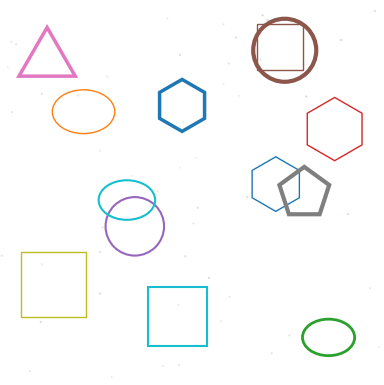[{"shape": "hexagon", "thickness": 1, "radius": 0.35, "center": [0.716, 0.522]}, {"shape": "hexagon", "thickness": 2.5, "radius": 0.34, "center": [0.473, 0.726]}, {"shape": "oval", "thickness": 1, "radius": 0.41, "center": [0.217, 0.71]}, {"shape": "oval", "thickness": 2, "radius": 0.34, "center": [0.853, 0.124]}, {"shape": "hexagon", "thickness": 1, "radius": 0.41, "center": [0.869, 0.665]}, {"shape": "circle", "thickness": 1.5, "radius": 0.38, "center": [0.35, 0.412]}, {"shape": "circle", "thickness": 3, "radius": 0.41, "center": [0.74, 0.869]}, {"shape": "square", "thickness": 1, "radius": 0.3, "center": [0.727, 0.878]}, {"shape": "triangle", "thickness": 2.5, "radius": 0.42, "center": [0.122, 0.844]}, {"shape": "pentagon", "thickness": 3, "radius": 0.34, "center": [0.79, 0.499]}, {"shape": "square", "thickness": 1, "radius": 0.42, "center": [0.138, 0.262]}, {"shape": "square", "thickness": 1.5, "radius": 0.38, "center": [0.46, 0.179]}, {"shape": "oval", "thickness": 1.5, "radius": 0.37, "center": [0.33, 0.48]}]